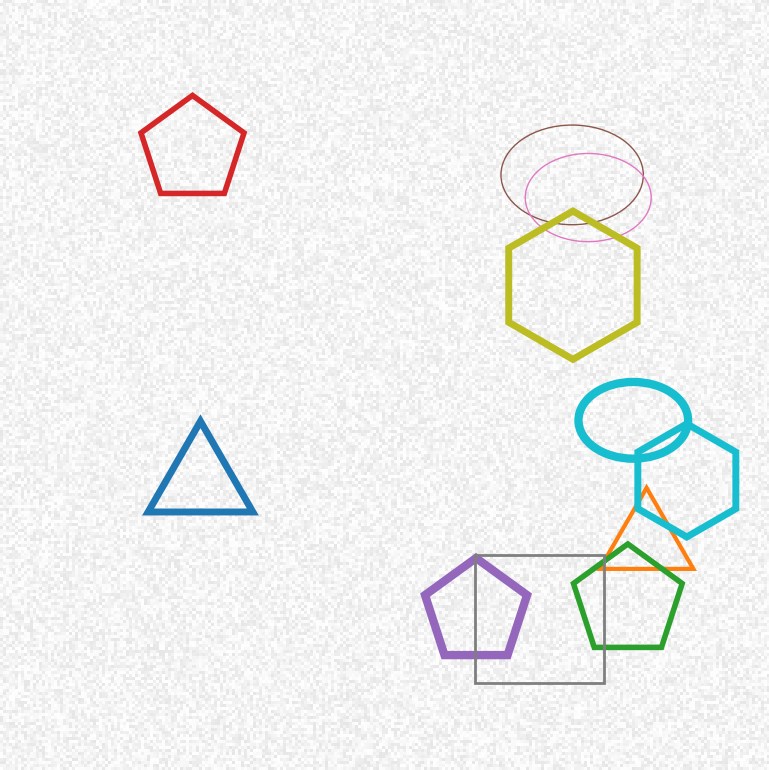[{"shape": "triangle", "thickness": 2.5, "radius": 0.39, "center": [0.26, 0.374]}, {"shape": "triangle", "thickness": 1.5, "radius": 0.35, "center": [0.84, 0.296]}, {"shape": "pentagon", "thickness": 2, "radius": 0.37, "center": [0.815, 0.219]}, {"shape": "pentagon", "thickness": 2, "radius": 0.35, "center": [0.25, 0.806]}, {"shape": "pentagon", "thickness": 3, "radius": 0.35, "center": [0.618, 0.206]}, {"shape": "oval", "thickness": 0.5, "radius": 0.46, "center": [0.743, 0.773]}, {"shape": "oval", "thickness": 0.5, "radius": 0.41, "center": [0.764, 0.743]}, {"shape": "square", "thickness": 1, "radius": 0.42, "center": [0.701, 0.196]}, {"shape": "hexagon", "thickness": 2.5, "radius": 0.48, "center": [0.744, 0.63]}, {"shape": "hexagon", "thickness": 2.5, "radius": 0.37, "center": [0.892, 0.376]}, {"shape": "oval", "thickness": 3, "radius": 0.36, "center": [0.822, 0.454]}]